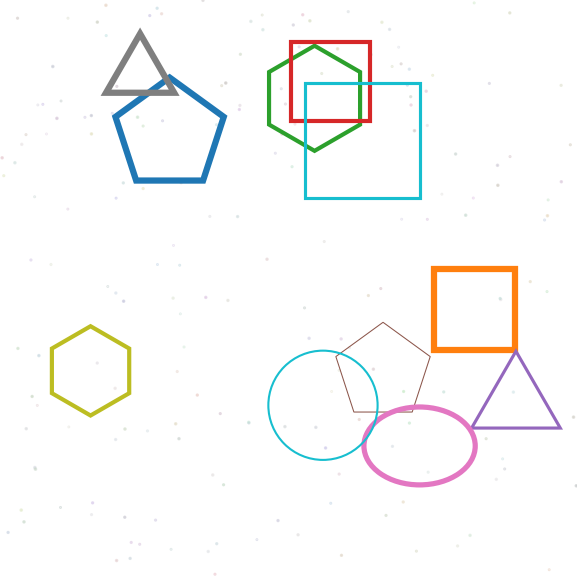[{"shape": "pentagon", "thickness": 3, "radius": 0.49, "center": [0.294, 0.766]}, {"shape": "square", "thickness": 3, "radius": 0.35, "center": [0.821, 0.463]}, {"shape": "hexagon", "thickness": 2, "radius": 0.46, "center": [0.545, 0.829]}, {"shape": "square", "thickness": 2, "radius": 0.34, "center": [0.572, 0.858]}, {"shape": "triangle", "thickness": 1.5, "radius": 0.44, "center": [0.893, 0.302]}, {"shape": "pentagon", "thickness": 0.5, "radius": 0.43, "center": [0.663, 0.355]}, {"shape": "oval", "thickness": 2.5, "radius": 0.48, "center": [0.727, 0.227]}, {"shape": "triangle", "thickness": 3, "radius": 0.34, "center": [0.243, 0.873]}, {"shape": "hexagon", "thickness": 2, "radius": 0.39, "center": [0.157, 0.357]}, {"shape": "circle", "thickness": 1, "radius": 0.47, "center": [0.559, 0.297]}, {"shape": "square", "thickness": 1.5, "radius": 0.5, "center": [0.627, 0.757]}]